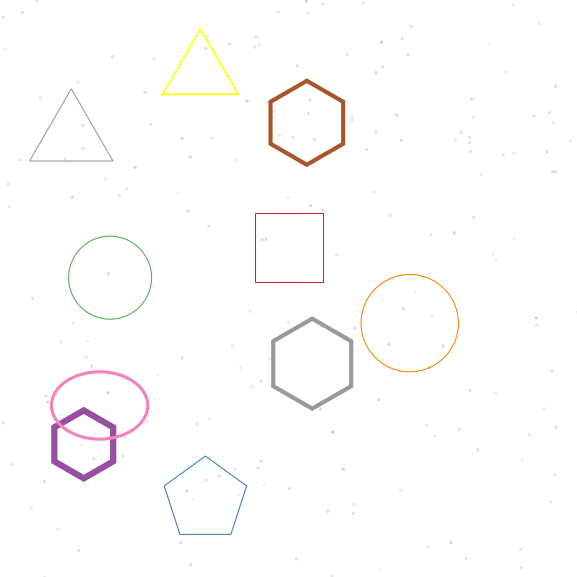[{"shape": "square", "thickness": 0.5, "radius": 0.3, "center": [0.501, 0.57]}, {"shape": "pentagon", "thickness": 0.5, "radius": 0.38, "center": [0.356, 0.134]}, {"shape": "circle", "thickness": 0.5, "radius": 0.36, "center": [0.191, 0.518]}, {"shape": "hexagon", "thickness": 3, "radius": 0.29, "center": [0.145, 0.23]}, {"shape": "circle", "thickness": 0.5, "radius": 0.42, "center": [0.709, 0.44]}, {"shape": "triangle", "thickness": 1, "radius": 0.38, "center": [0.347, 0.874]}, {"shape": "hexagon", "thickness": 2, "radius": 0.36, "center": [0.531, 0.787]}, {"shape": "oval", "thickness": 1.5, "radius": 0.42, "center": [0.172, 0.297]}, {"shape": "hexagon", "thickness": 2, "radius": 0.39, "center": [0.541, 0.369]}, {"shape": "triangle", "thickness": 0.5, "radius": 0.42, "center": [0.123, 0.762]}]